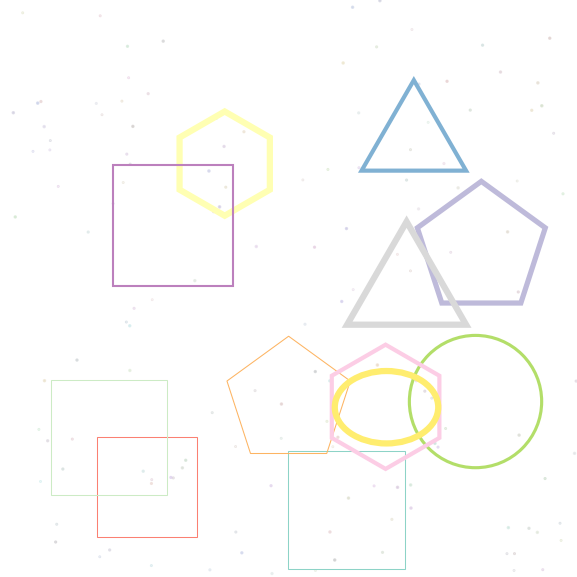[{"shape": "square", "thickness": 0.5, "radius": 0.51, "center": [0.6, 0.116]}, {"shape": "hexagon", "thickness": 3, "radius": 0.45, "center": [0.389, 0.716]}, {"shape": "pentagon", "thickness": 2.5, "radius": 0.58, "center": [0.833, 0.569]}, {"shape": "square", "thickness": 0.5, "radius": 0.43, "center": [0.254, 0.155]}, {"shape": "triangle", "thickness": 2, "radius": 0.52, "center": [0.717, 0.756]}, {"shape": "pentagon", "thickness": 0.5, "radius": 0.56, "center": [0.5, 0.305]}, {"shape": "circle", "thickness": 1.5, "radius": 0.57, "center": [0.823, 0.304]}, {"shape": "hexagon", "thickness": 2, "radius": 0.54, "center": [0.668, 0.295]}, {"shape": "triangle", "thickness": 3, "radius": 0.59, "center": [0.704, 0.496]}, {"shape": "square", "thickness": 1, "radius": 0.52, "center": [0.3, 0.609]}, {"shape": "square", "thickness": 0.5, "radius": 0.5, "center": [0.189, 0.241]}, {"shape": "oval", "thickness": 3, "radius": 0.45, "center": [0.669, 0.294]}]